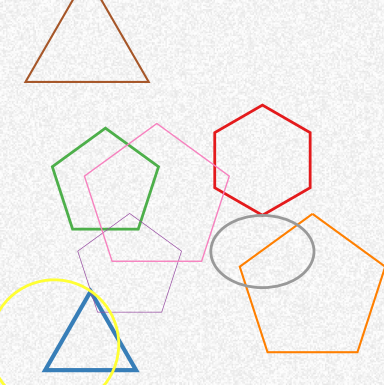[{"shape": "hexagon", "thickness": 2, "radius": 0.72, "center": [0.682, 0.584]}, {"shape": "triangle", "thickness": 3, "radius": 0.68, "center": [0.235, 0.107]}, {"shape": "pentagon", "thickness": 2, "radius": 0.73, "center": [0.274, 0.522]}, {"shape": "pentagon", "thickness": 0.5, "radius": 0.71, "center": [0.337, 0.304]}, {"shape": "pentagon", "thickness": 1.5, "radius": 0.99, "center": [0.812, 0.246]}, {"shape": "circle", "thickness": 2, "radius": 0.84, "center": [0.141, 0.106]}, {"shape": "triangle", "thickness": 1.5, "radius": 0.92, "center": [0.226, 0.88]}, {"shape": "pentagon", "thickness": 1, "radius": 0.99, "center": [0.407, 0.481]}, {"shape": "oval", "thickness": 2, "radius": 0.67, "center": [0.682, 0.347]}]